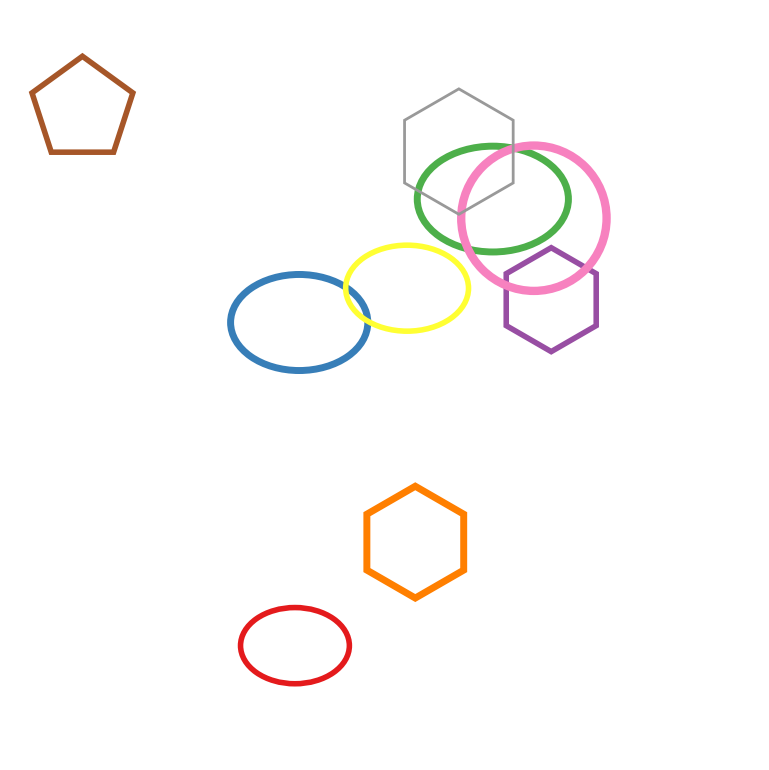[{"shape": "oval", "thickness": 2, "radius": 0.35, "center": [0.383, 0.161]}, {"shape": "oval", "thickness": 2.5, "radius": 0.45, "center": [0.389, 0.581]}, {"shape": "oval", "thickness": 2.5, "radius": 0.49, "center": [0.64, 0.741]}, {"shape": "hexagon", "thickness": 2, "radius": 0.34, "center": [0.716, 0.611]}, {"shape": "hexagon", "thickness": 2.5, "radius": 0.36, "center": [0.539, 0.296]}, {"shape": "oval", "thickness": 2, "radius": 0.4, "center": [0.529, 0.626]}, {"shape": "pentagon", "thickness": 2, "radius": 0.34, "center": [0.107, 0.858]}, {"shape": "circle", "thickness": 3, "radius": 0.47, "center": [0.693, 0.717]}, {"shape": "hexagon", "thickness": 1, "radius": 0.41, "center": [0.596, 0.803]}]